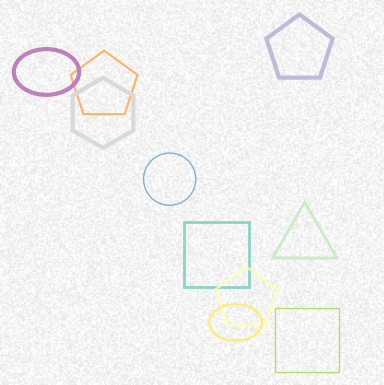[{"shape": "square", "thickness": 2, "radius": 0.43, "center": [0.563, 0.339]}, {"shape": "pentagon", "thickness": 1.5, "radius": 0.42, "center": [0.64, 0.223]}, {"shape": "pentagon", "thickness": 3, "radius": 0.45, "center": [0.778, 0.872]}, {"shape": "circle", "thickness": 1, "radius": 0.34, "center": [0.441, 0.535]}, {"shape": "pentagon", "thickness": 1.5, "radius": 0.46, "center": [0.27, 0.777]}, {"shape": "square", "thickness": 1, "radius": 0.42, "center": [0.798, 0.116]}, {"shape": "hexagon", "thickness": 3, "radius": 0.45, "center": [0.268, 0.707]}, {"shape": "oval", "thickness": 3, "radius": 0.42, "center": [0.121, 0.813]}, {"shape": "triangle", "thickness": 2, "radius": 0.48, "center": [0.792, 0.378]}, {"shape": "oval", "thickness": 1.5, "radius": 0.34, "center": [0.612, 0.162]}]